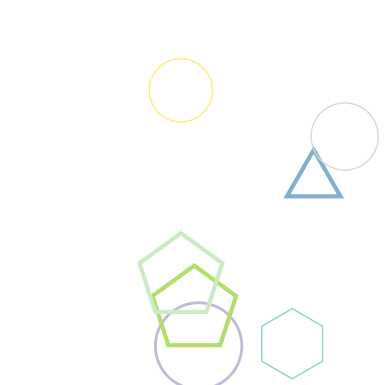[{"shape": "hexagon", "thickness": 1, "radius": 0.46, "center": [0.759, 0.107]}, {"shape": "circle", "thickness": 2, "radius": 0.56, "center": [0.516, 0.101]}, {"shape": "triangle", "thickness": 3, "radius": 0.4, "center": [0.815, 0.53]}, {"shape": "pentagon", "thickness": 3, "radius": 0.57, "center": [0.504, 0.196]}, {"shape": "circle", "thickness": 1, "radius": 0.44, "center": [0.895, 0.645]}, {"shape": "pentagon", "thickness": 3, "radius": 0.57, "center": [0.47, 0.281]}, {"shape": "circle", "thickness": 1, "radius": 0.41, "center": [0.47, 0.765]}]